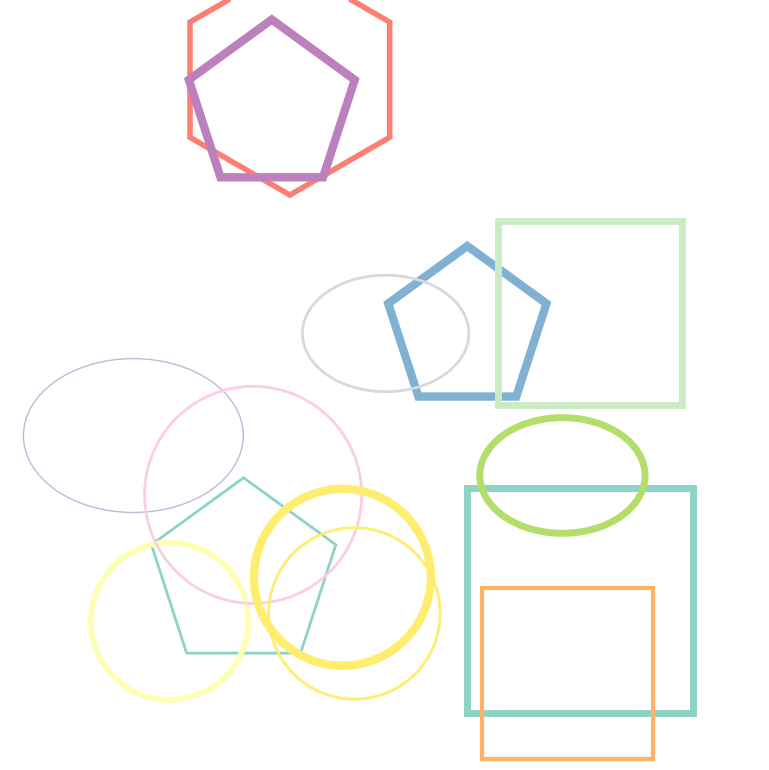[{"shape": "pentagon", "thickness": 1, "radius": 0.63, "center": [0.316, 0.254]}, {"shape": "square", "thickness": 2.5, "radius": 0.73, "center": [0.753, 0.22]}, {"shape": "circle", "thickness": 2, "radius": 0.51, "center": [0.22, 0.193]}, {"shape": "oval", "thickness": 0.5, "radius": 0.71, "center": [0.173, 0.434]}, {"shape": "hexagon", "thickness": 2, "radius": 0.75, "center": [0.376, 0.896]}, {"shape": "pentagon", "thickness": 3, "radius": 0.54, "center": [0.607, 0.572]}, {"shape": "square", "thickness": 1.5, "radius": 0.56, "center": [0.737, 0.126]}, {"shape": "oval", "thickness": 2.5, "radius": 0.54, "center": [0.73, 0.382]}, {"shape": "circle", "thickness": 1, "radius": 0.7, "center": [0.329, 0.357]}, {"shape": "oval", "thickness": 1, "radius": 0.54, "center": [0.501, 0.567]}, {"shape": "pentagon", "thickness": 3, "radius": 0.57, "center": [0.353, 0.861]}, {"shape": "square", "thickness": 2.5, "radius": 0.6, "center": [0.767, 0.594]}, {"shape": "circle", "thickness": 3, "radius": 0.57, "center": [0.445, 0.25]}, {"shape": "circle", "thickness": 1, "radius": 0.56, "center": [0.46, 0.203]}]